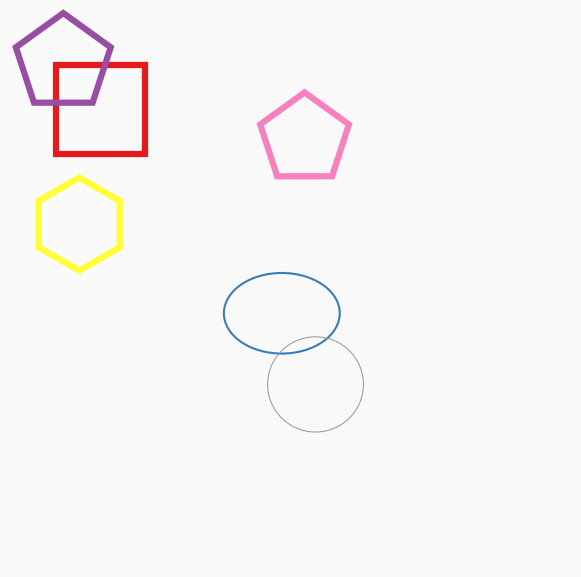[{"shape": "square", "thickness": 3, "radius": 0.39, "center": [0.173, 0.81]}, {"shape": "oval", "thickness": 1, "radius": 0.5, "center": [0.485, 0.457]}, {"shape": "pentagon", "thickness": 3, "radius": 0.43, "center": [0.109, 0.891]}, {"shape": "hexagon", "thickness": 3, "radius": 0.4, "center": [0.136, 0.611]}, {"shape": "pentagon", "thickness": 3, "radius": 0.4, "center": [0.524, 0.759]}, {"shape": "circle", "thickness": 0.5, "radius": 0.41, "center": [0.543, 0.333]}]